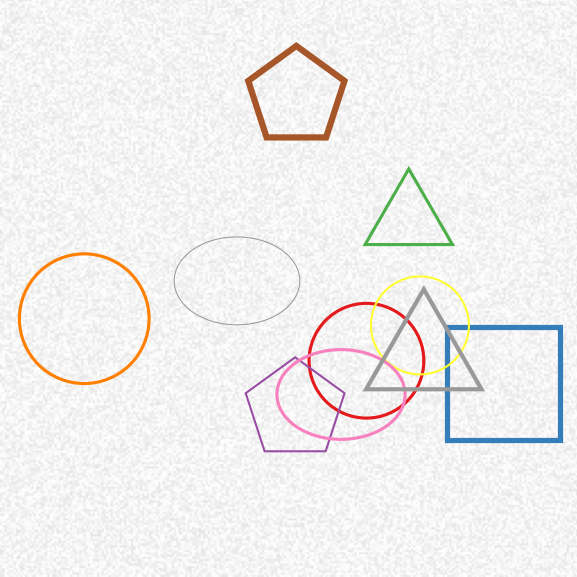[{"shape": "circle", "thickness": 1.5, "radius": 0.5, "center": [0.635, 0.375]}, {"shape": "square", "thickness": 2.5, "radius": 0.49, "center": [0.872, 0.335]}, {"shape": "triangle", "thickness": 1.5, "radius": 0.44, "center": [0.708, 0.619]}, {"shape": "pentagon", "thickness": 1, "radius": 0.45, "center": [0.511, 0.29]}, {"shape": "circle", "thickness": 1.5, "radius": 0.56, "center": [0.146, 0.447]}, {"shape": "circle", "thickness": 1, "radius": 0.42, "center": [0.727, 0.436]}, {"shape": "pentagon", "thickness": 3, "radius": 0.44, "center": [0.513, 0.832]}, {"shape": "oval", "thickness": 1.5, "radius": 0.55, "center": [0.59, 0.316]}, {"shape": "oval", "thickness": 0.5, "radius": 0.54, "center": [0.41, 0.513]}, {"shape": "triangle", "thickness": 2, "radius": 0.58, "center": [0.734, 0.383]}]